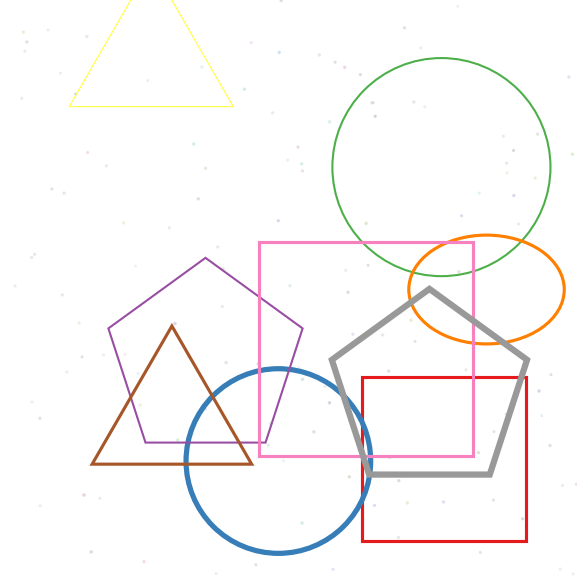[{"shape": "square", "thickness": 1.5, "radius": 0.71, "center": [0.769, 0.205]}, {"shape": "circle", "thickness": 2.5, "radius": 0.8, "center": [0.482, 0.201]}, {"shape": "circle", "thickness": 1, "radius": 0.94, "center": [0.764, 0.71]}, {"shape": "pentagon", "thickness": 1, "radius": 0.88, "center": [0.356, 0.376]}, {"shape": "oval", "thickness": 1.5, "radius": 0.67, "center": [0.842, 0.498]}, {"shape": "triangle", "thickness": 0.5, "radius": 0.82, "center": [0.262, 0.896]}, {"shape": "triangle", "thickness": 1.5, "radius": 0.8, "center": [0.298, 0.275]}, {"shape": "square", "thickness": 1.5, "radius": 0.93, "center": [0.634, 0.395]}, {"shape": "pentagon", "thickness": 3, "radius": 0.89, "center": [0.744, 0.321]}]